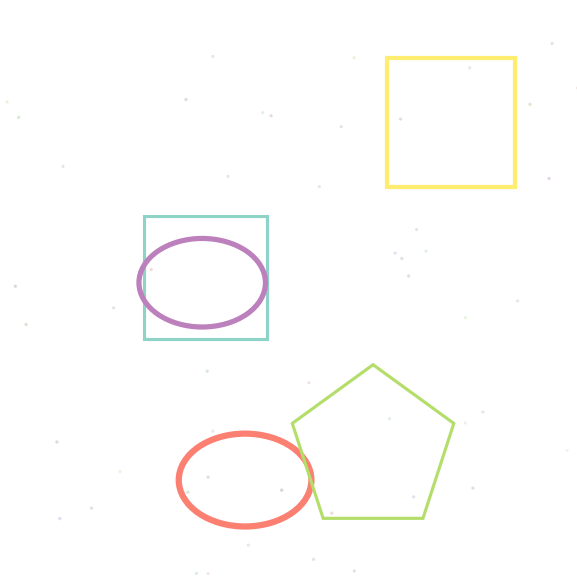[{"shape": "square", "thickness": 1.5, "radius": 0.53, "center": [0.355, 0.518]}, {"shape": "oval", "thickness": 3, "radius": 0.57, "center": [0.424, 0.168]}, {"shape": "pentagon", "thickness": 1.5, "radius": 0.74, "center": [0.646, 0.221]}, {"shape": "oval", "thickness": 2.5, "radius": 0.55, "center": [0.35, 0.51]}, {"shape": "square", "thickness": 2, "radius": 0.56, "center": [0.781, 0.787]}]